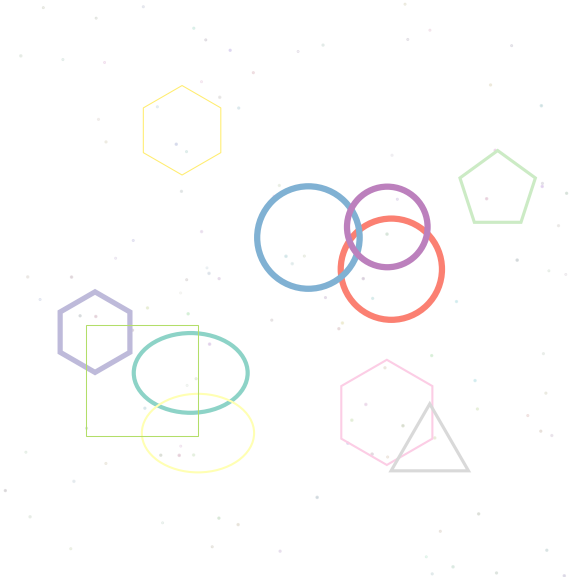[{"shape": "oval", "thickness": 2, "radius": 0.49, "center": [0.33, 0.353]}, {"shape": "oval", "thickness": 1, "radius": 0.49, "center": [0.343, 0.249]}, {"shape": "hexagon", "thickness": 2.5, "radius": 0.35, "center": [0.165, 0.424]}, {"shape": "circle", "thickness": 3, "radius": 0.44, "center": [0.678, 0.533]}, {"shape": "circle", "thickness": 3, "radius": 0.44, "center": [0.534, 0.588]}, {"shape": "square", "thickness": 0.5, "radius": 0.48, "center": [0.246, 0.341]}, {"shape": "hexagon", "thickness": 1, "radius": 0.46, "center": [0.67, 0.285]}, {"shape": "triangle", "thickness": 1.5, "radius": 0.39, "center": [0.744, 0.223]}, {"shape": "circle", "thickness": 3, "radius": 0.35, "center": [0.671, 0.606]}, {"shape": "pentagon", "thickness": 1.5, "radius": 0.34, "center": [0.862, 0.67]}, {"shape": "hexagon", "thickness": 0.5, "radius": 0.39, "center": [0.315, 0.774]}]